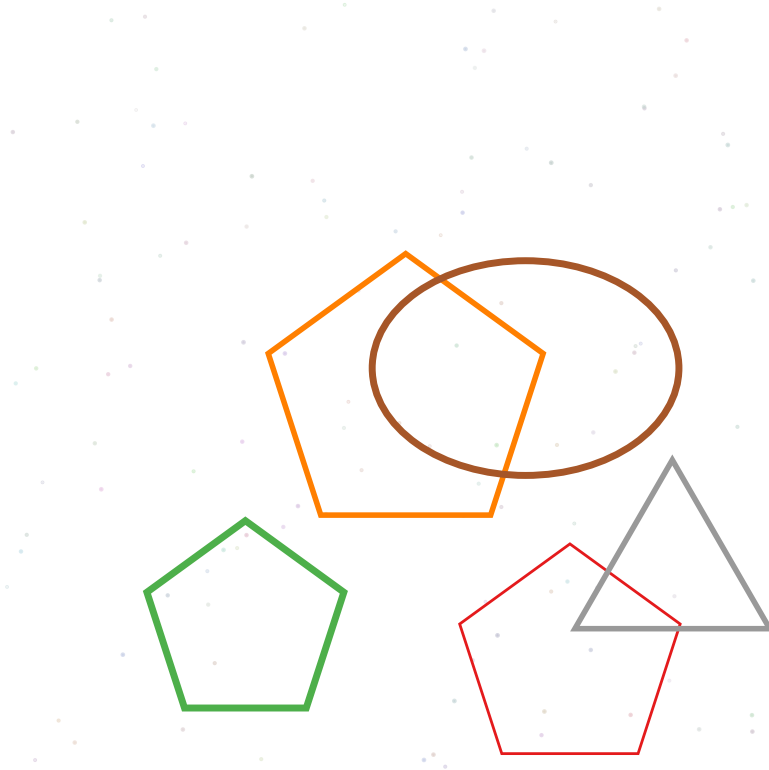[{"shape": "pentagon", "thickness": 1, "radius": 0.75, "center": [0.74, 0.143]}, {"shape": "pentagon", "thickness": 2.5, "radius": 0.67, "center": [0.319, 0.189]}, {"shape": "pentagon", "thickness": 2, "radius": 0.94, "center": [0.527, 0.483]}, {"shape": "oval", "thickness": 2.5, "radius": 1.0, "center": [0.683, 0.522]}, {"shape": "triangle", "thickness": 2, "radius": 0.73, "center": [0.873, 0.257]}]